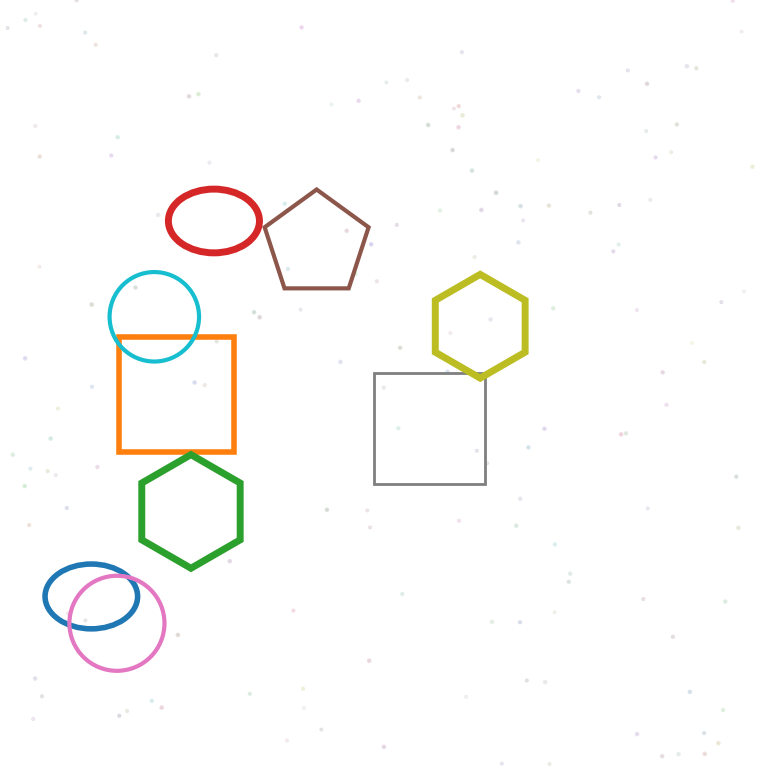[{"shape": "oval", "thickness": 2, "radius": 0.3, "center": [0.119, 0.225]}, {"shape": "square", "thickness": 2, "radius": 0.37, "center": [0.229, 0.488]}, {"shape": "hexagon", "thickness": 2.5, "radius": 0.37, "center": [0.248, 0.336]}, {"shape": "oval", "thickness": 2.5, "radius": 0.3, "center": [0.278, 0.713]}, {"shape": "pentagon", "thickness": 1.5, "radius": 0.35, "center": [0.411, 0.683]}, {"shape": "circle", "thickness": 1.5, "radius": 0.31, "center": [0.152, 0.191]}, {"shape": "square", "thickness": 1, "radius": 0.36, "center": [0.557, 0.444]}, {"shape": "hexagon", "thickness": 2.5, "radius": 0.34, "center": [0.624, 0.576]}, {"shape": "circle", "thickness": 1.5, "radius": 0.29, "center": [0.2, 0.589]}]